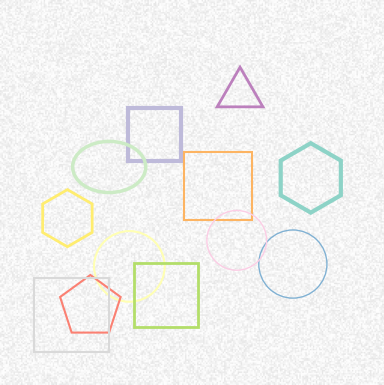[{"shape": "hexagon", "thickness": 3, "radius": 0.45, "center": [0.807, 0.538]}, {"shape": "circle", "thickness": 1.5, "radius": 0.46, "center": [0.336, 0.308]}, {"shape": "square", "thickness": 3, "radius": 0.34, "center": [0.401, 0.651]}, {"shape": "pentagon", "thickness": 1.5, "radius": 0.41, "center": [0.235, 0.203]}, {"shape": "circle", "thickness": 1, "radius": 0.44, "center": [0.761, 0.314]}, {"shape": "square", "thickness": 1.5, "radius": 0.44, "center": [0.567, 0.518]}, {"shape": "square", "thickness": 2, "radius": 0.42, "center": [0.431, 0.234]}, {"shape": "circle", "thickness": 1, "radius": 0.39, "center": [0.615, 0.376]}, {"shape": "square", "thickness": 1.5, "radius": 0.48, "center": [0.186, 0.181]}, {"shape": "triangle", "thickness": 2, "radius": 0.34, "center": [0.624, 0.757]}, {"shape": "oval", "thickness": 2.5, "radius": 0.47, "center": [0.284, 0.566]}, {"shape": "hexagon", "thickness": 2, "radius": 0.37, "center": [0.175, 0.433]}]